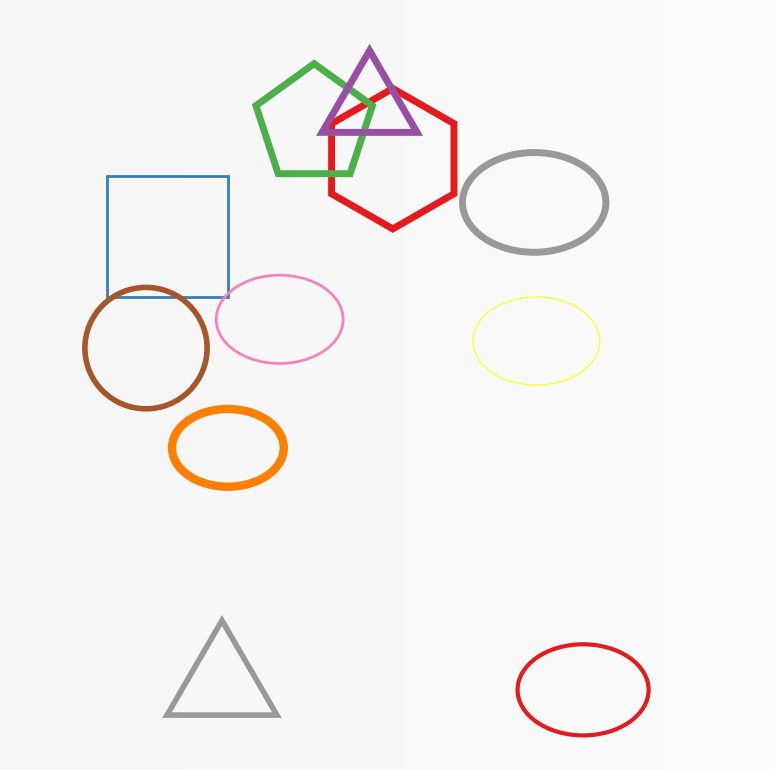[{"shape": "hexagon", "thickness": 2.5, "radius": 0.46, "center": [0.507, 0.794]}, {"shape": "oval", "thickness": 1.5, "radius": 0.42, "center": [0.752, 0.104]}, {"shape": "square", "thickness": 1, "radius": 0.39, "center": [0.217, 0.693]}, {"shape": "pentagon", "thickness": 2.5, "radius": 0.39, "center": [0.405, 0.838]}, {"shape": "triangle", "thickness": 2.5, "radius": 0.35, "center": [0.477, 0.863]}, {"shape": "oval", "thickness": 3, "radius": 0.36, "center": [0.294, 0.418]}, {"shape": "oval", "thickness": 0.5, "radius": 0.41, "center": [0.692, 0.557]}, {"shape": "circle", "thickness": 2, "radius": 0.39, "center": [0.188, 0.548]}, {"shape": "oval", "thickness": 1, "radius": 0.41, "center": [0.361, 0.585]}, {"shape": "oval", "thickness": 2.5, "radius": 0.46, "center": [0.689, 0.737]}, {"shape": "triangle", "thickness": 2, "radius": 0.41, "center": [0.286, 0.112]}]